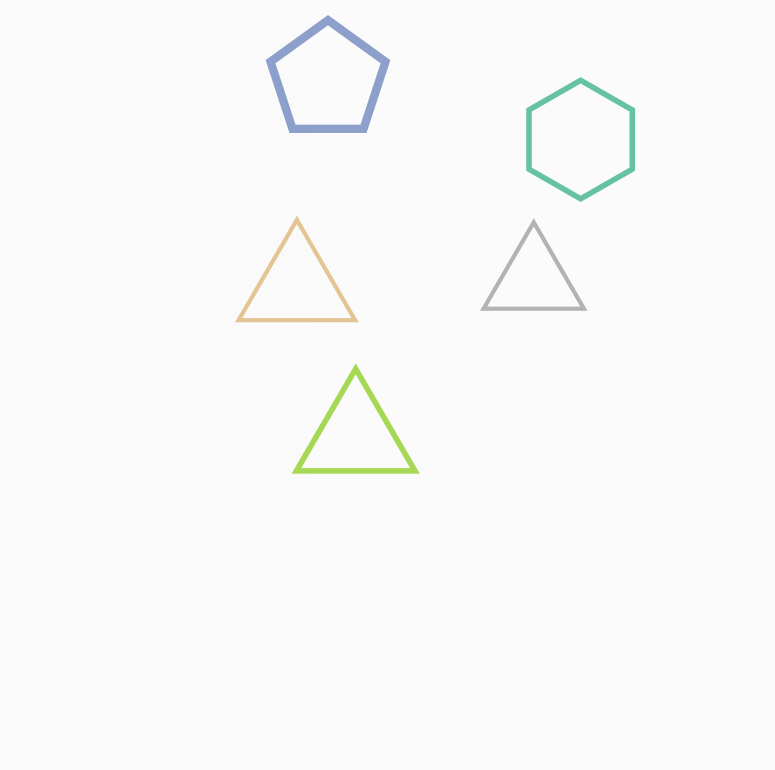[{"shape": "hexagon", "thickness": 2, "radius": 0.38, "center": [0.749, 0.819]}, {"shape": "pentagon", "thickness": 3, "radius": 0.39, "center": [0.423, 0.896]}, {"shape": "triangle", "thickness": 2, "radius": 0.44, "center": [0.459, 0.433]}, {"shape": "triangle", "thickness": 1.5, "radius": 0.43, "center": [0.383, 0.628]}, {"shape": "triangle", "thickness": 1.5, "radius": 0.37, "center": [0.689, 0.637]}]